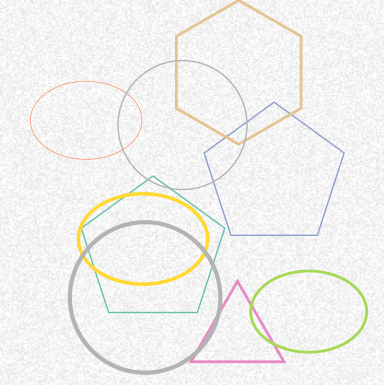[{"shape": "pentagon", "thickness": 1, "radius": 0.98, "center": [0.397, 0.347]}, {"shape": "oval", "thickness": 0.5, "radius": 0.72, "center": [0.224, 0.688]}, {"shape": "pentagon", "thickness": 1, "radius": 0.96, "center": [0.712, 0.543]}, {"shape": "triangle", "thickness": 2, "radius": 0.7, "center": [0.617, 0.13]}, {"shape": "oval", "thickness": 2, "radius": 0.75, "center": [0.802, 0.191]}, {"shape": "oval", "thickness": 2.5, "radius": 0.84, "center": [0.371, 0.379]}, {"shape": "hexagon", "thickness": 2, "radius": 0.93, "center": [0.62, 0.812]}, {"shape": "circle", "thickness": 1, "radius": 0.84, "center": [0.474, 0.675]}, {"shape": "circle", "thickness": 3, "radius": 0.98, "center": [0.377, 0.227]}]